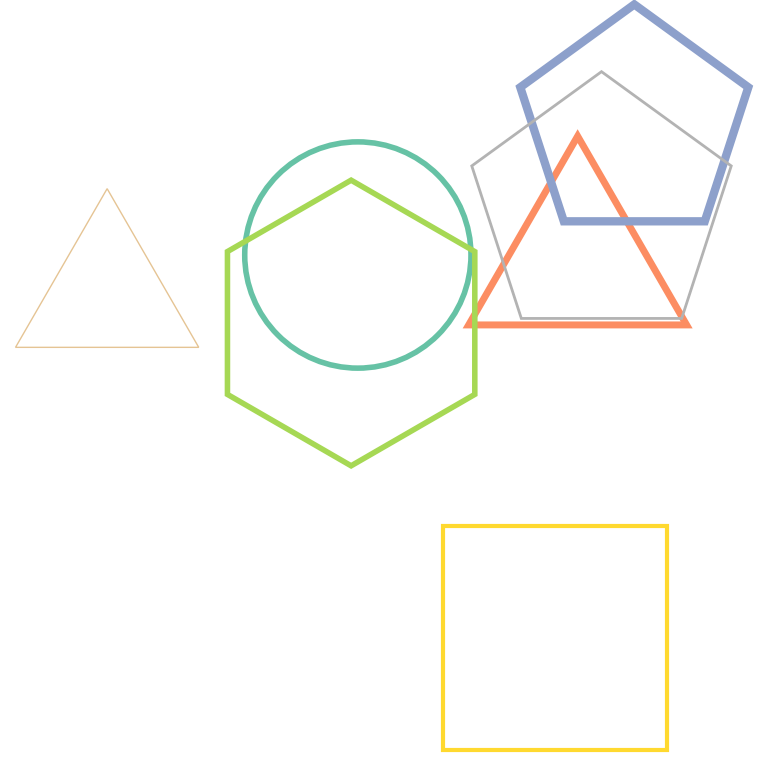[{"shape": "circle", "thickness": 2, "radius": 0.73, "center": [0.465, 0.669]}, {"shape": "triangle", "thickness": 2.5, "radius": 0.82, "center": [0.75, 0.66]}, {"shape": "pentagon", "thickness": 3, "radius": 0.78, "center": [0.824, 0.839]}, {"shape": "hexagon", "thickness": 2, "radius": 0.93, "center": [0.456, 0.581]}, {"shape": "square", "thickness": 1.5, "radius": 0.73, "center": [0.72, 0.171]}, {"shape": "triangle", "thickness": 0.5, "radius": 0.69, "center": [0.139, 0.618]}, {"shape": "pentagon", "thickness": 1, "radius": 0.89, "center": [0.781, 0.73]}]